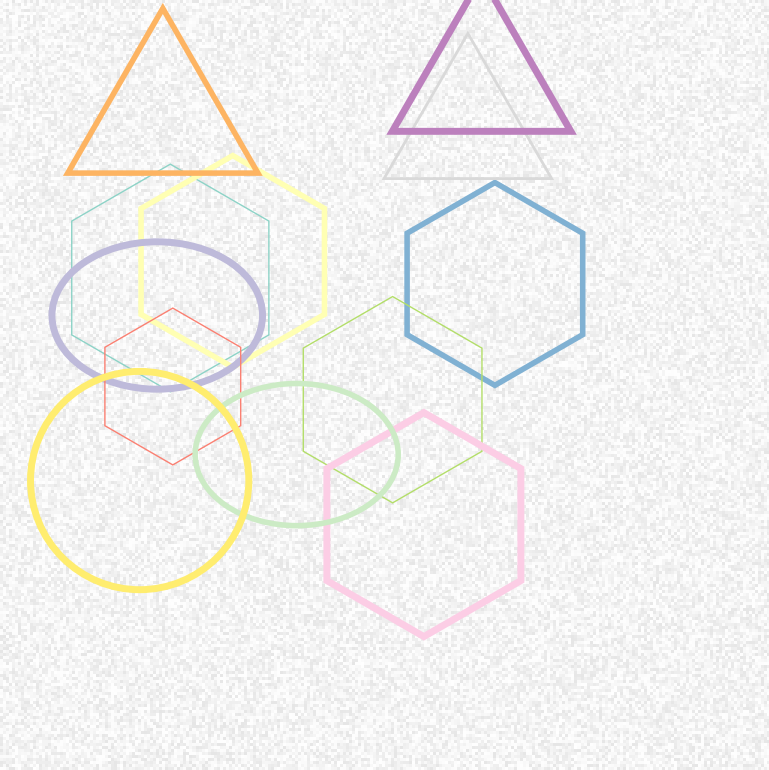[{"shape": "hexagon", "thickness": 0.5, "radius": 0.74, "center": [0.221, 0.639]}, {"shape": "hexagon", "thickness": 2, "radius": 0.69, "center": [0.302, 0.66]}, {"shape": "oval", "thickness": 2.5, "radius": 0.68, "center": [0.204, 0.59]}, {"shape": "hexagon", "thickness": 0.5, "radius": 0.51, "center": [0.224, 0.498]}, {"shape": "hexagon", "thickness": 2, "radius": 0.66, "center": [0.643, 0.631]}, {"shape": "triangle", "thickness": 2, "radius": 0.71, "center": [0.211, 0.846]}, {"shape": "hexagon", "thickness": 0.5, "radius": 0.67, "center": [0.51, 0.481]}, {"shape": "hexagon", "thickness": 2.5, "radius": 0.73, "center": [0.55, 0.319]}, {"shape": "triangle", "thickness": 1, "radius": 0.63, "center": [0.608, 0.831]}, {"shape": "triangle", "thickness": 2.5, "radius": 0.67, "center": [0.625, 0.896]}, {"shape": "oval", "thickness": 2, "radius": 0.66, "center": [0.385, 0.41]}, {"shape": "circle", "thickness": 2.5, "radius": 0.71, "center": [0.181, 0.376]}]